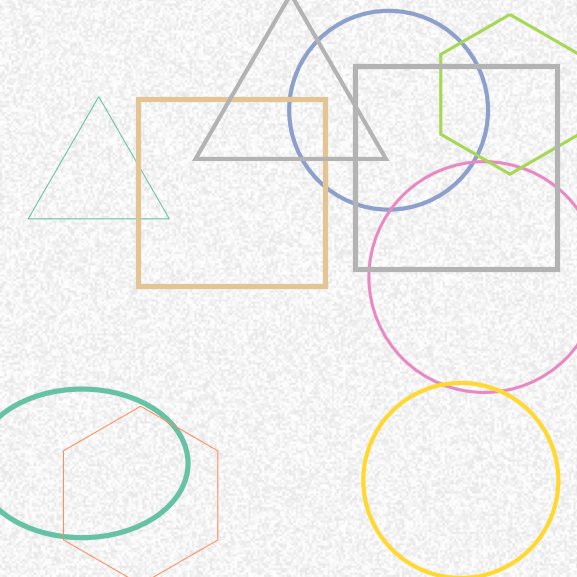[{"shape": "triangle", "thickness": 0.5, "radius": 0.71, "center": [0.171, 0.691]}, {"shape": "oval", "thickness": 2.5, "radius": 0.92, "center": [0.142, 0.197]}, {"shape": "hexagon", "thickness": 0.5, "radius": 0.77, "center": [0.244, 0.141]}, {"shape": "circle", "thickness": 2, "radius": 0.86, "center": [0.673, 0.808]}, {"shape": "circle", "thickness": 1.5, "radius": 1.0, "center": [0.839, 0.519]}, {"shape": "hexagon", "thickness": 1.5, "radius": 0.69, "center": [0.883, 0.836]}, {"shape": "circle", "thickness": 2, "radius": 0.84, "center": [0.798, 0.167]}, {"shape": "square", "thickness": 2.5, "radius": 0.81, "center": [0.4, 0.666]}, {"shape": "triangle", "thickness": 2, "radius": 0.95, "center": [0.504, 0.819]}, {"shape": "square", "thickness": 2.5, "radius": 0.88, "center": [0.789, 0.709]}]